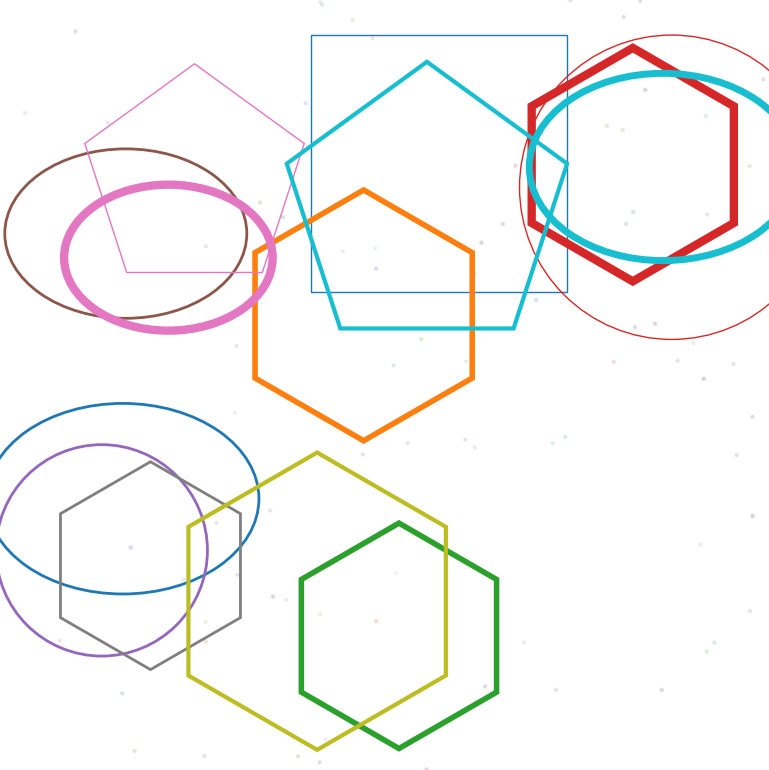[{"shape": "square", "thickness": 0.5, "radius": 0.83, "center": [0.57, 0.787]}, {"shape": "oval", "thickness": 1, "radius": 0.88, "center": [0.159, 0.352]}, {"shape": "hexagon", "thickness": 2, "radius": 0.81, "center": [0.472, 0.59]}, {"shape": "hexagon", "thickness": 2, "radius": 0.73, "center": [0.518, 0.174]}, {"shape": "hexagon", "thickness": 3, "radius": 0.76, "center": [0.822, 0.786]}, {"shape": "circle", "thickness": 0.5, "radius": 0.99, "center": [0.872, 0.757]}, {"shape": "circle", "thickness": 1, "radius": 0.69, "center": [0.132, 0.285]}, {"shape": "oval", "thickness": 1, "radius": 0.79, "center": [0.163, 0.697]}, {"shape": "oval", "thickness": 3, "radius": 0.68, "center": [0.219, 0.665]}, {"shape": "pentagon", "thickness": 0.5, "radius": 0.75, "center": [0.253, 0.767]}, {"shape": "hexagon", "thickness": 1, "radius": 0.67, "center": [0.195, 0.265]}, {"shape": "hexagon", "thickness": 1.5, "radius": 0.97, "center": [0.412, 0.219]}, {"shape": "pentagon", "thickness": 1.5, "radius": 0.96, "center": [0.554, 0.728]}, {"shape": "oval", "thickness": 2.5, "radius": 0.87, "center": [0.861, 0.783]}]